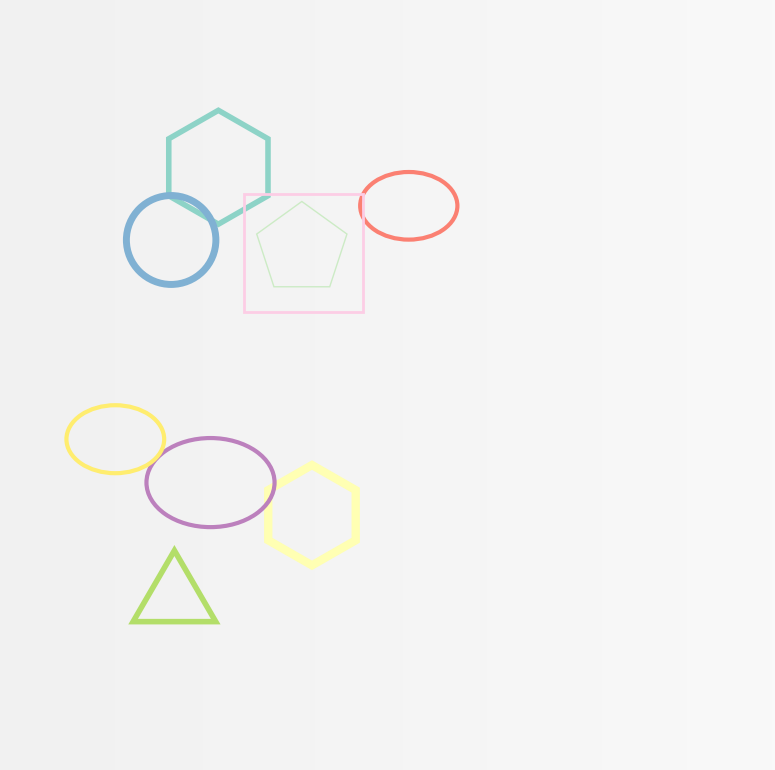[{"shape": "hexagon", "thickness": 2, "radius": 0.37, "center": [0.282, 0.783]}, {"shape": "hexagon", "thickness": 3, "radius": 0.33, "center": [0.403, 0.331]}, {"shape": "oval", "thickness": 1.5, "radius": 0.31, "center": [0.527, 0.733]}, {"shape": "circle", "thickness": 2.5, "radius": 0.29, "center": [0.221, 0.688]}, {"shape": "triangle", "thickness": 2, "radius": 0.31, "center": [0.225, 0.223]}, {"shape": "square", "thickness": 1, "radius": 0.38, "center": [0.391, 0.671]}, {"shape": "oval", "thickness": 1.5, "radius": 0.41, "center": [0.272, 0.373]}, {"shape": "pentagon", "thickness": 0.5, "radius": 0.31, "center": [0.389, 0.677]}, {"shape": "oval", "thickness": 1.5, "radius": 0.32, "center": [0.149, 0.43]}]